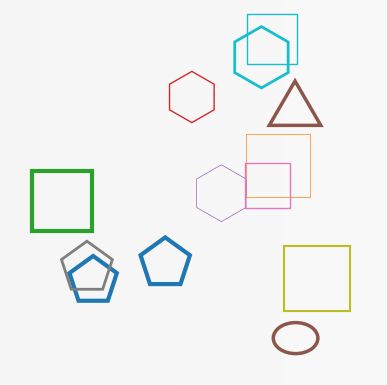[{"shape": "pentagon", "thickness": 3, "radius": 0.32, "center": [0.24, 0.271]}, {"shape": "pentagon", "thickness": 3, "radius": 0.34, "center": [0.426, 0.316]}, {"shape": "square", "thickness": 0.5, "radius": 0.41, "center": [0.718, 0.57]}, {"shape": "square", "thickness": 3, "radius": 0.39, "center": [0.159, 0.477]}, {"shape": "hexagon", "thickness": 1, "radius": 0.33, "center": [0.495, 0.748]}, {"shape": "hexagon", "thickness": 0.5, "radius": 0.37, "center": [0.571, 0.498]}, {"shape": "triangle", "thickness": 2.5, "radius": 0.38, "center": [0.761, 0.713]}, {"shape": "oval", "thickness": 2.5, "radius": 0.29, "center": [0.763, 0.122]}, {"shape": "square", "thickness": 1, "radius": 0.29, "center": [0.689, 0.518]}, {"shape": "pentagon", "thickness": 2, "radius": 0.35, "center": [0.224, 0.305]}, {"shape": "square", "thickness": 1.5, "radius": 0.42, "center": [0.819, 0.278]}, {"shape": "square", "thickness": 1, "radius": 0.32, "center": [0.703, 0.9]}, {"shape": "hexagon", "thickness": 2, "radius": 0.4, "center": [0.675, 0.851]}]